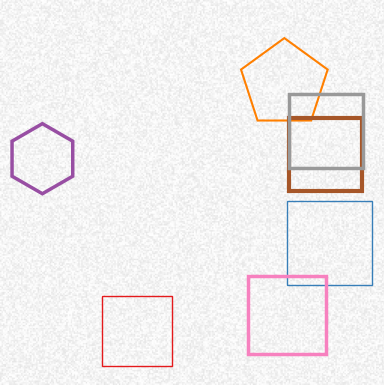[{"shape": "square", "thickness": 1, "radius": 0.45, "center": [0.355, 0.14]}, {"shape": "square", "thickness": 1, "radius": 0.55, "center": [0.856, 0.369]}, {"shape": "hexagon", "thickness": 2.5, "radius": 0.45, "center": [0.11, 0.588]}, {"shape": "pentagon", "thickness": 1.5, "radius": 0.59, "center": [0.739, 0.783]}, {"shape": "square", "thickness": 3, "radius": 0.47, "center": [0.844, 0.598]}, {"shape": "square", "thickness": 2.5, "radius": 0.51, "center": [0.746, 0.182]}, {"shape": "square", "thickness": 2.5, "radius": 0.48, "center": [0.846, 0.659]}]